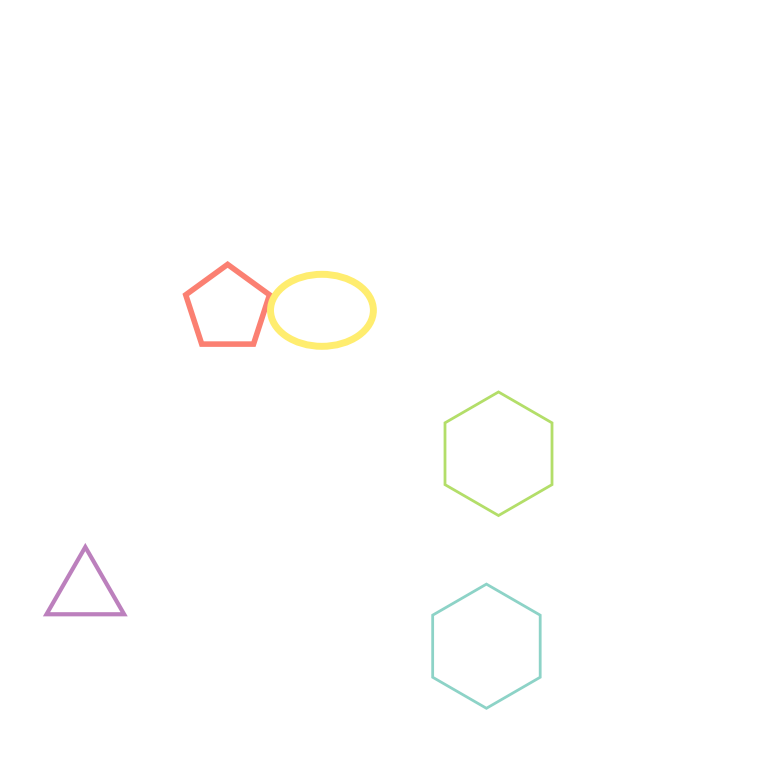[{"shape": "hexagon", "thickness": 1, "radius": 0.4, "center": [0.632, 0.161]}, {"shape": "pentagon", "thickness": 2, "radius": 0.29, "center": [0.296, 0.599]}, {"shape": "hexagon", "thickness": 1, "radius": 0.4, "center": [0.647, 0.411]}, {"shape": "triangle", "thickness": 1.5, "radius": 0.29, "center": [0.111, 0.231]}, {"shape": "oval", "thickness": 2.5, "radius": 0.33, "center": [0.418, 0.597]}]